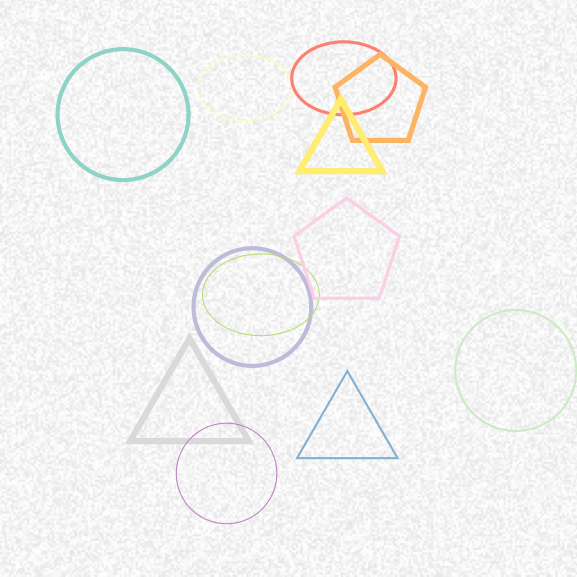[{"shape": "circle", "thickness": 2, "radius": 0.57, "center": [0.213, 0.801]}, {"shape": "oval", "thickness": 0.5, "radius": 0.41, "center": [0.423, 0.847]}, {"shape": "circle", "thickness": 2, "radius": 0.51, "center": [0.437, 0.467]}, {"shape": "oval", "thickness": 1.5, "radius": 0.45, "center": [0.595, 0.864]}, {"shape": "triangle", "thickness": 1, "radius": 0.5, "center": [0.601, 0.256]}, {"shape": "pentagon", "thickness": 2.5, "radius": 0.41, "center": [0.659, 0.823]}, {"shape": "oval", "thickness": 0.5, "radius": 0.51, "center": [0.452, 0.489]}, {"shape": "pentagon", "thickness": 1.5, "radius": 0.48, "center": [0.6, 0.56]}, {"shape": "triangle", "thickness": 3, "radius": 0.59, "center": [0.328, 0.295]}, {"shape": "circle", "thickness": 0.5, "radius": 0.44, "center": [0.392, 0.179]}, {"shape": "circle", "thickness": 1, "radius": 0.52, "center": [0.893, 0.358]}, {"shape": "triangle", "thickness": 3, "radius": 0.42, "center": [0.59, 0.744]}]